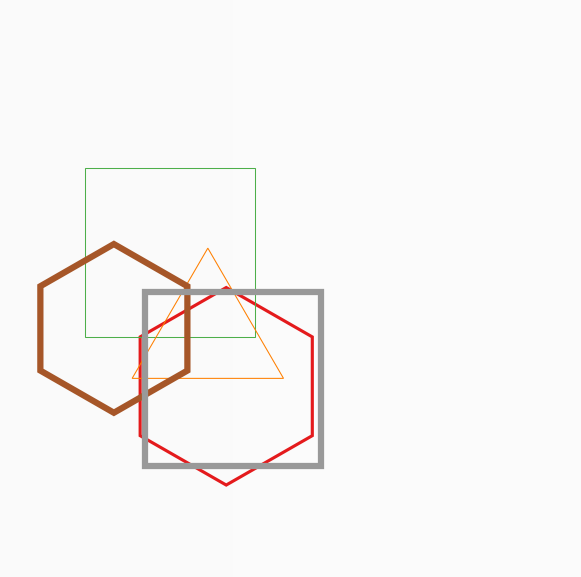[{"shape": "hexagon", "thickness": 1.5, "radius": 0.85, "center": [0.389, 0.33]}, {"shape": "square", "thickness": 0.5, "radius": 0.73, "center": [0.293, 0.562]}, {"shape": "triangle", "thickness": 0.5, "radius": 0.75, "center": [0.358, 0.419]}, {"shape": "hexagon", "thickness": 3, "radius": 0.73, "center": [0.196, 0.43]}, {"shape": "square", "thickness": 3, "radius": 0.76, "center": [0.401, 0.343]}]